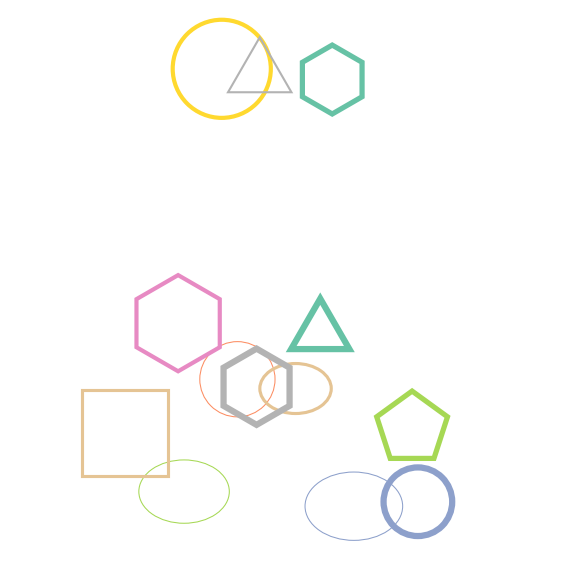[{"shape": "triangle", "thickness": 3, "radius": 0.29, "center": [0.555, 0.424]}, {"shape": "hexagon", "thickness": 2.5, "radius": 0.3, "center": [0.575, 0.861]}, {"shape": "circle", "thickness": 0.5, "radius": 0.33, "center": [0.411, 0.342]}, {"shape": "circle", "thickness": 3, "radius": 0.3, "center": [0.724, 0.13]}, {"shape": "oval", "thickness": 0.5, "radius": 0.42, "center": [0.613, 0.123]}, {"shape": "hexagon", "thickness": 2, "radius": 0.42, "center": [0.308, 0.44]}, {"shape": "pentagon", "thickness": 2.5, "radius": 0.32, "center": [0.714, 0.257]}, {"shape": "oval", "thickness": 0.5, "radius": 0.39, "center": [0.319, 0.148]}, {"shape": "circle", "thickness": 2, "radius": 0.42, "center": [0.384, 0.88]}, {"shape": "square", "thickness": 1.5, "radius": 0.37, "center": [0.216, 0.249]}, {"shape": "oval", "thickness": 1.5, "radius": 0.31, "center": [0.512, 0.326]}, {"shape": "hexagon", "thickness": 3, "radius": 0.33, "center": [0.444, 0.329]}, {"shape": "triangle", "thickness": 1, "radius": 0.32, "center": [0.45, 0.871]}]